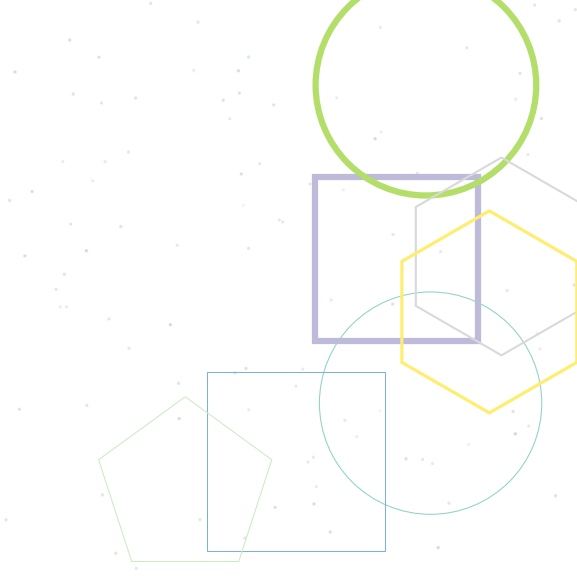[{"shape": "circle", "thickness": 0.5, "radius": 0.96, "center": [0.746, 0.301]}, {"shape": "square", "thickness": 3, "radius": 0.71, "center": [0.687, 0.551]}, {"shape": "square", "thickness": 0.5, "radius": 0.77, "center": [0.513, 0.2]}, {"shape": "circle", "thickness": 3, "radius": 0.96, "center": [0.738, 0.852]}, {"shape": "hexagon", "thickness": 1, "radius": 0.86, "center": [0.868, 0.555]}, {"shape": "pentagon", "thickness": 0.5, "radius": 0.79, "center": [0.321, 0.154]}, {"shape": "hexagon", "thickness": 1.5, "radius": 0.87, "center": [0.847, 0.459]}]